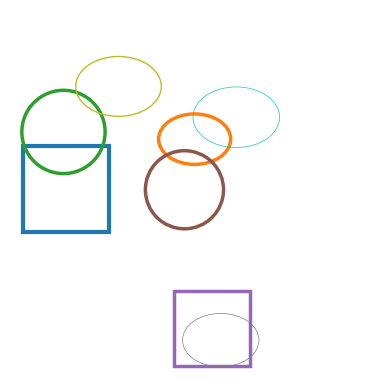[{"shape": "square", "thickness": 3, "radius": 0.56, "center": [0.172, 0.509]}, {"shape": "oval", "thickness": 2.5, "radius": 0.47, "center": [0.506, 0.638]}, {"shape": "circle", "thickness": 2.5, "radius": 0.54, "center": [0.165, 0.657]}, {"shape": "square", "thickness": 2.5, "radius": 0.49, "center": [0.55, 0.147]}, {"shape": "circle", "thickness": 2.5, "radius": 0.51, "center": [0.479, 0.507]}, {"shape": "oval", "thickness": 0.5, "radius": 0.5, "center": [0.573, 0.117]}, {"shape": "oval", "thickness": 1, "radius": 0.56, "center": [0.308, 0.776]}, {"shape": "oval", "thickness": 0.5, "radius": 0.56, "center": [0.614, 0.695]}]